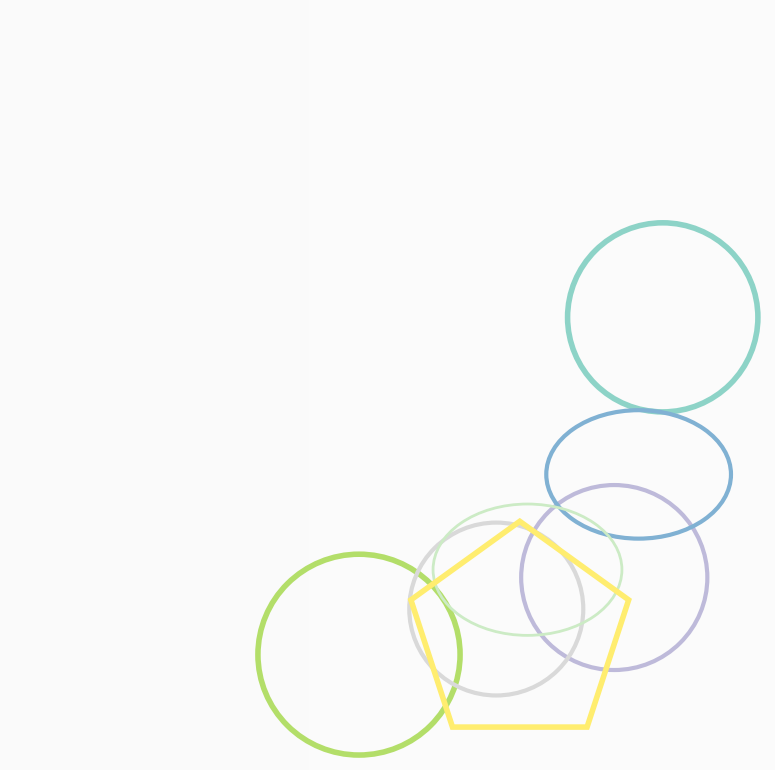[{"shape": "circle", "thickness": 2, "radius": 0.61, "center": [0.855, 0.588]}, {"shape": "circle", "thickness": 1.5, "radius": 0.6, "center": [0.793, 0.25]}, {"shape": "oval", "thickness": 1.5, "radius": 0.6, "center": [0.824, 0.384]}, {"shape": "circle", "thickness": 2, "radius": 0.65, "center": [0.463, 0.15]}, {"shape": "circle", "thickness": 1.5, "radius": 0.56, "center": [0.64, 0.209]}, {"shape": "oval", "thickness": 1, "radius": 0.61, "center": [0.681, 0.26]}, {"shape": "pentagon", "thickness": 2, "radius": 0.74, "center": [0.671, 0.175]}]